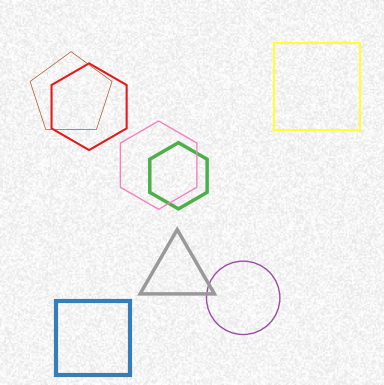[{"shape": "hexagon", "thickness": 1.5, "radius": 0.56, "center": [0.231, 0.723]}, {"shape": "square", "thickness": 3, "radius": 0.48, "center": [0.242, 0.122]}, {"shape": "hexagon", "thickness": 2.5, "radius": 0.43, "center": [0.463, 0.543]}, {"shape": "circle", "thickness": 1, "radius": 0.48, "center": [0.632, 0.226]}, {"shape": "square", "thickness": 1.5, "radius": 0.56, "center": [0.824, 0.776]}, {"shape": "pentagon", "thickness": 0.5, "radius": 0.56, "center": [0.185, 0.754]}, {"shape": "hexagon", "thickness": 1, "radius": 0.57, "center": [0.412, 0.571]}, {"shape": "triangle", "thickness": 2.5, "radius": 0.56, "center": [0.46, 0.292]}]